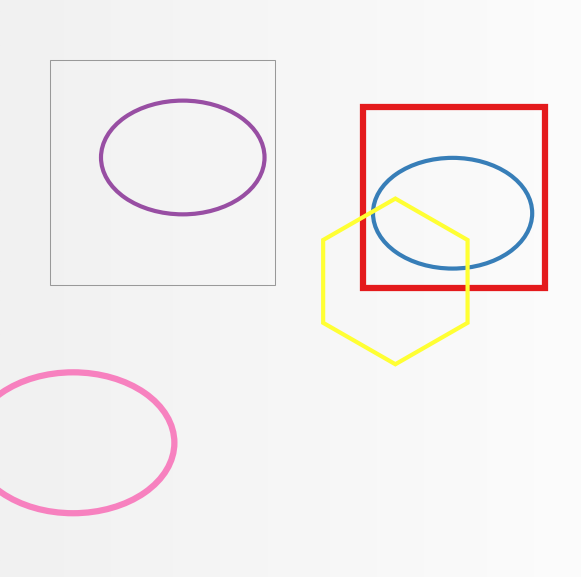[{"shape": "square", "thickness": 3, "radius": 0.78, "center": [0.781, 0.657]}, {"shape": "oval", "thickness": 2, "radius": 0.68, "center": [0.779, 0.63]}, {"shape": "oval", "thickness": 2, "radius": 0.7, "center": [0.314, 0.726]}, {"shape": "hexagon", "thickness": 2, "radius": 0.72, "center": [0.68, 0.512]}, {"shape": "oval", "thickness": 3, "radius": 0.87, "center": [0.126, 0.232]}, {"shape": "square", "thickness": 0.5, "radius": 0.97, "center": [0.28, 0.701]}]